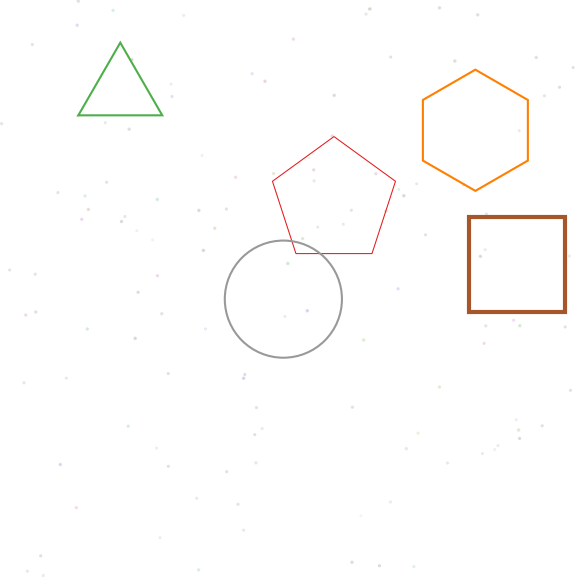[{"shape": "pentagon", "thickness": 0.5, "radius": 0.56, "center": [0.578, 0.651]}, {"shape": "triangle", "thickness": 1, "radius": 0.42, "center": [0.208, 0.841]}, {"shape": "hexagon", "thickness": 1, "radius": 0.52, "center": [0.823, 0.774]}, {"shape": "square", "thickness": 2, "radius": 0.41, "center": [0.895, 0.541]}, {"shape": "circle", "thickness": 1, "radius": 0.51, "center": [0.491, 0.481]}]